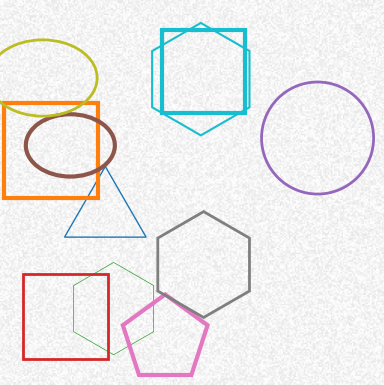[{"shape": "triangle", "thickness": 1, "radius": 0.61, "center": [0.274, 0.445]}, {"shape": "square", "thickness": 3, "radius": 0.61, "center": [0.132, 0.609]}, {"shape": "hexagon", "thickness": 0.5, "radius": 0.6, "center": [0.295, 0.198]}, {"shape": "square", "thickness": 2, "radius": 0.55, "center": [0.171, 0.177]}, {"shape": "circle", "thickness": 2, "radius": 0.73, "center": [0.825, 0.641]}, {"shape": "oval", "thickness": 3, "radius": 0.58, "center": [0.183, 0.622]}, {"shape": "pentagon", "thickness": 3, "radius": 0.58, "center": [0.429, 0.12]}, {"shape": "hexagon", "thickness": 2, "radius": 0.69, "center": [0.529, 0.313]}, {"shape": "oval", "thickness": 2, "radius": 0.71, "center": [0.111, 0.797]}, {"shape": "hexagon", "thickness": 1.5, "radius": 0.73, "center": [0.522, 0.794]}, {"shape": "square", "thickness": 3, "radius": 0.54, "center": [0.529, 0.814]}]